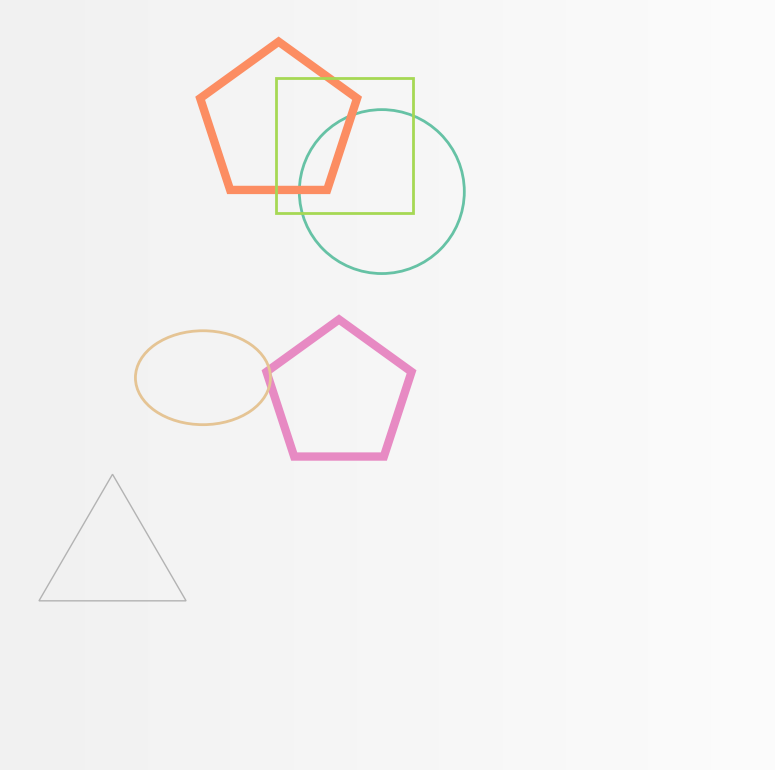[{"shape": "circle", "thickness": 1, "radius": 0.53, "center": [0.493, 0.751]}, {"shape": "pentagon", "thickness": 3, "radius": 0.53, "center": [0.36, 0.839]}, {"shape": "pentagon", "thickness": 3, "radius": 0.49, "center": [0.437, 0.487]}, {"shape": "square", "thickness": 1, "radius": 0.44, "center": [0.445, 0.811]}, {"shape": "oval", "thickness": 1, "radius": 0.44, "center": [0.262, 0.509]}, {"shape": "triangle", "thickness": 0.5, "radius": 0.55, "center": [0.145, 0.274]}]